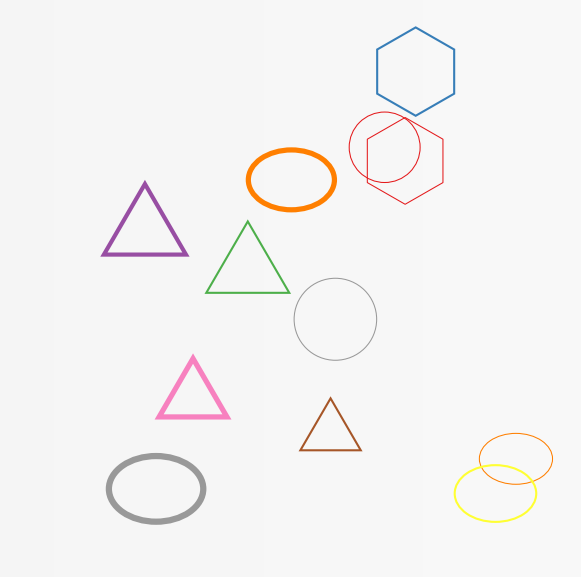[{"shape": "circle", "thickness": 0.5, "radius": 0.31, "center": [0.662, 0.744]}, {"shape": "hexagon", "thickness": 0.5, "radius": 0.38, "center": [0.697, 0.721]}, {"shape": "hexagon", "thickness": 1, "radius": 0.38, "center": [0.715, 0.875]}, {"shape": "triangle", "thickness": 1, "radius": 0.41, "center": [0.426, 0.533]}, {"shape": "triangle", "thickness": 2, "radius": 0.41, "center": [0.249, 0.599]}, {"shape": "oval", "thickness": 2.5, "radius": 0.37, "center": [0.501, 0.688]}, {"shape": "oval", "thickness": 0.5, "radius": 0.31, "center": [0.888, 0.205]}, {"shape": "oval", "thickness": 1, "radius": 0.35, "center": [0.852, 0.145]}, {"shape": "triangle", "thickness": 1, "radius": 0.3, "center": [0.569, 0.249]}, {"shape": "triangle", "thickness": 2.5, "radius": 0.34, "center": [0.332, 0.311]}, {"shape": "circle", "thickness": 0.5, "radius": 0.35, "center": [0.577, 0.446]}, {"shape": "oval", "thickness": 3, "radius": 0.41, "center": [0.269, 0.153]}]